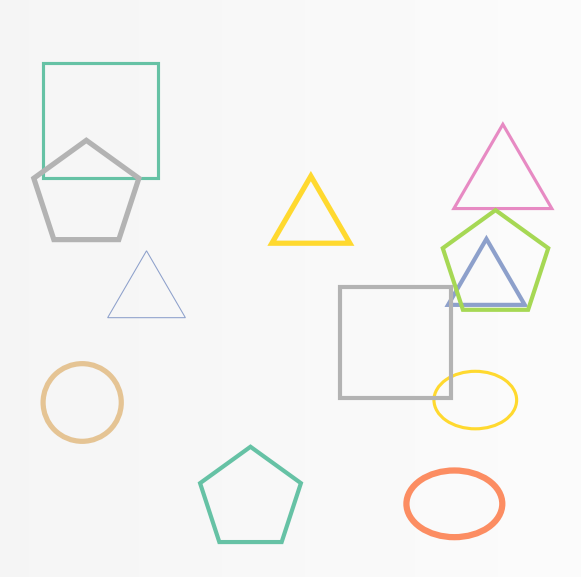[{"shape": "pentagon", "thickness": 2, "radius": 0.46, "center": [0.431, 0.134]}, {"shape": "square", "thickness": 1.5, "radius": 0.5, "center": [0.173, 0.791]}, {"shape": "oval", "thickness": 3, "radius": 0.41, "center": [0.782, 0.127]}, {"shape": "triangle", "thickness": 0.5, "radius": 0.39, "center": [0.252, 0.488]}, {"shape": "triangle", "thickness": 2, "radius": 0.38, "center": [0.837, 0.509]}, {"shape": "triangle", "thickness": 1.5, "radius": 0.49, "center": [0.865, 0.687]}, {"shape": "pentagon", "thickness": 2, "radius": 0.48, "center": [0.853, 0.54]}, {"shape": "oval", "thickness": 1.5, "radius": 0.36, "center": [0.818, 0.306]}, {"shape": "triangle", "thickness": 2.5, "radius": 0.39, "center": [0.535, 0.617]}, {"shape": "circle", "thickness": 2.5, "radius": 0.34, "center": [0.141, 0.302]}, {"shape": "square", "thickness": 2, "radius": 0.48, "center": [0.681, 0.407]}, {"shape": "pentagon", "thickness": 2.5, "radius": 0.48, "center": [0.149, 0.661]}]